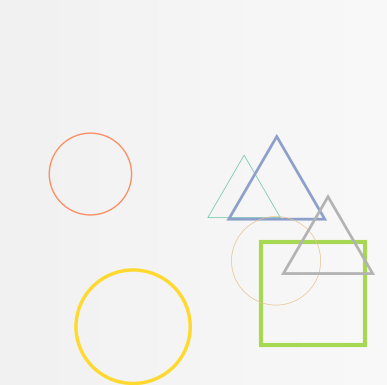[{"shape": "triangle", "thickness": 0.5, "radius": 0.54, "center": [0.63, 0.489]}, {"shape": "circle", "thickness": 1, "radius": 0.53, "center": [0.233, 0.548]}, {"shape": "triangle", "thickness": 2, "radius": 0.72, "center": [0.714, 0.502]}, {"shape": "square", "thickness": 3, "radius": 0.67, "center": [0.808, 0.238]}, {"shape": "circle", "thickness": 2.5, "radius": 0.74, "center": [0.344, 0.151]}, {"shape": "circle", "thickness": 0.5, "radius": 0.58, "center": [0.712, 0.323]}, {"shape": "triangle", "thickness": 2, "radius": 0.67, "center": [0.847, 0.356]}]